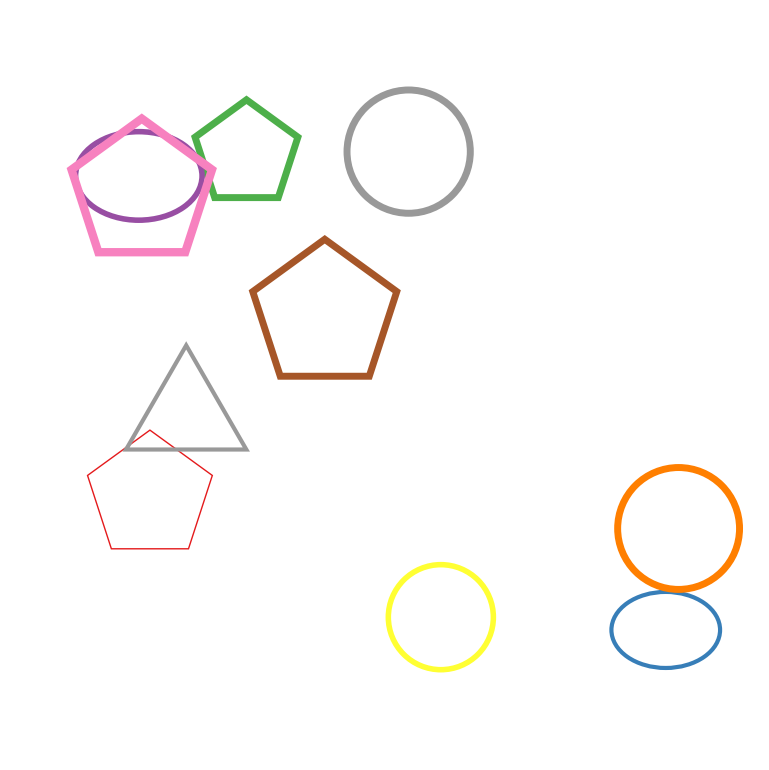[{"shape": "pentagon", "thickness": 0.5, "radius": 0.43, "center": [0.195, 0.356]}, {"shape": "oval", "thickness": 1.5, "radius": 0.35, "center": [0.865, 0.182]}, {"shape": "pentagon", "thickness": 2.5, "radius": 0.35, "center": [0.32, 0.8]}, {"shape": "oval", "thickness": 2, "radius": 0.41, "center": [0.18, 0.772]}, {"shape": "circle", "thickness": 2.5, "radius": 0.4, "center": [0.881, 0.314]}, {"shape": "circle", "thickness": 2, "radius": 0.34, "center": [0.573, 0.198]}, {"shape": "pentagon", "thickness": 2.5, "radius": 0.49, "center": [0.422, 0.591]}, {"shape": "pentagon", "thickness": 3, "radius": 0.48, "center": [0.184, 0.75]}, {"shape": "triangle", "thickness": 1.5, "radius": 0.45, "center": [0.242, 0.461]}, {"shape": "circle", "thickness": 2.5, "radius": 0.4, "center": [0.531, 0.803]}]